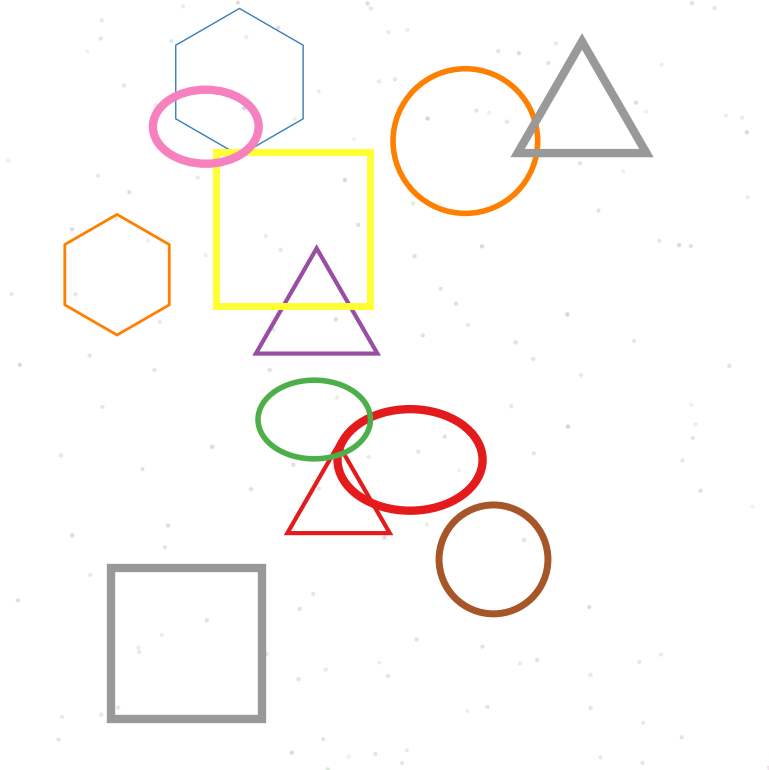[{"shape": "triangle", "thickness": 1.5, "radius": 0.38, "center": [0.44, 0.346]}, {"shape": "oval", "thickness": 3, "radius": 0.47, "center": [0.533, 0.403]}, {"shape": "hexagon", "thickness": 0.5, "radius": 0.48, "center": [0.311, 0.893]}, {"shape": "oval", "thickness": 2, "radius": 0.36, "center": [0.408, 0.455]}, {"shape": "triangle", "thickness": 1.5, "radius": 0.46, "center": [0.411, 0.586]}, {"shape": "circle", "thickness": 2, "radius": 0.47, "center": [0.604, 0.817]}, {"shape": "hexagon", "thickness": 1, "radius": 0.39, "center": [0.152, 0.643]}, {"shape": "square", "thickness": 2.5, "radius": 0.5, "center": [0.38, 0.702]}, {"shape": "circle", "thickness": 2.5, "radius": 0.35, "center": [0.641, 0.274]}, {"shape": "oval", "thickness": 3, "radius": 0.34, "center": [0.267, 0.835]}, {"shape": "square", "thickness": 3, "radius": 0.49, "center": [0.242, 0.164]}, {"shape": "triangle", "thickness": 3, "radius": 0.48, "center": [0.756, 0.849]}]